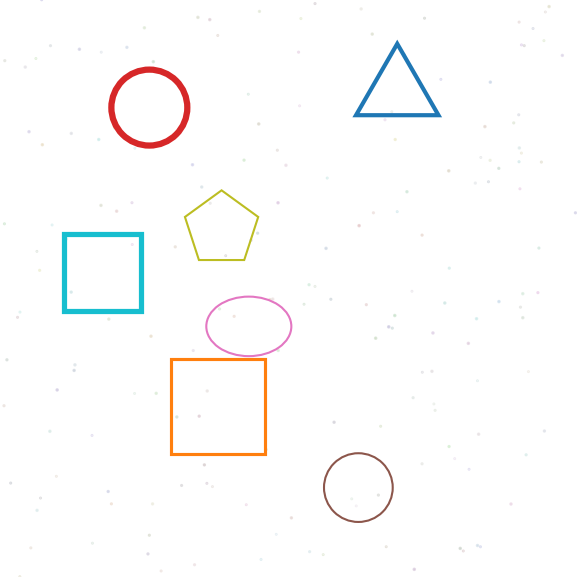[{"shape": "triangle", "thickness": 2, "radius": 0.41, "center": [0.688, 0.841]}, {"shape": "square", "thickness": 1.5, "radius": 0.41, "center": [0.377, 0.295]}, {"shape": "circle", "thickness": 3, "radius": 0.33, "center": [0.259, 0.813]}, {"shape": "circle", "thickness": 1, "radius": 0.3, "center": [0.621, 0.155]}, {"shape": "oval", "thickness": 1, "radius": 0.37, "center": [0.431, 0.434]}, {"shape": "pentagon", "thickness": 1, "radius": 0.33, "center": [0.384, 0.603]}, {"shape": "square", "thickness": 2.5, "radius": 0.34, "center": [0.178, 0.527]}]